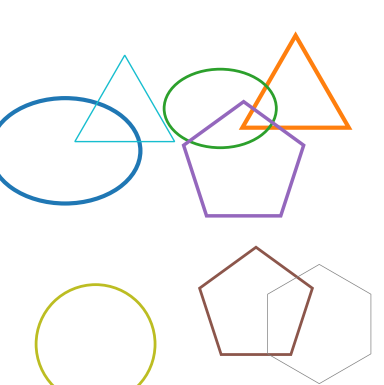[{"shape": "oval", "thickness": 3, "radius": 0.98, "center": [0.169, 0.608]}, {"shape": "triangle", "thickness": 3, "radius": 0.8, "center": [0.768, 0.748]}, {"shape": "oval", "thickness": 2, "radius": 0.73, "center": [0.572, 0.718]}, {"shape": "pentagon", "thickness": 2.5, "radius": 0.82, "center": [0.633, 0.572]}, {"shape": "pentagon", "thickness": 2, "radius": 0.77, "center": [0.665, 0.204]}, {"shape": "hexagon", "thickness": 0.5, "radius": 0.77, "center": [0.829, 0.158]}, {"shape": "circle", "thickness": 2, "radius": 0.77, "center": [0.248, 0.106]}, {"shape": "triangle", "thickness": 1, "radius": 0.75, "center": [0.324, 0.707]}]